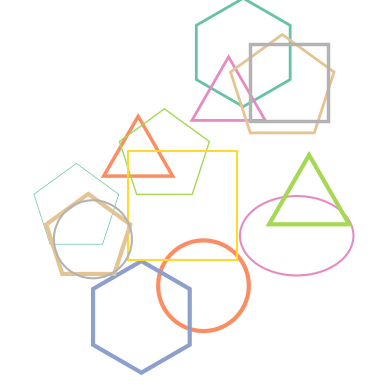[{"shape": "pentagon", "thickness": 0.5, "radius": 0.58, "center": [0.198, 0.459]}, {"shape": "hexagon", "thickness": 2, "radius": 0.7, "center": [0.632, 0.864]}, {"shape": "circle", "thickness": 3, "radius": 0.59, "center": [0.529, 0.258]}, {"shape": "triangle", "thickness": 2.5, "radius": 0.52, "center": [0.359, 0.594]}, {"shape": "hexagon", "thickness": 3, "radius": 0.72, "center": [0.367, 0.177]}, {"shape": "oval", "thickness": 1.5, "radius": 0.74, "center": [0.771, 0.388]}, {"shape": "triangle", "thickness": 2, "radius": 0.55, "center": [0.594, 0.742]}, {"shape": "triangle", "thickness": 3, "radius": 0.6, "center": [0.803, 0.477]}, {"shape": "pentagon", "thickness": 1, "radius": 0.61, "center": [0.427, 0.594]}, {"shape": "square", "thickness": 1.5, "radius": 0.71, "center": [0.474, 0.466]}, {"shape": "pentagon", "thickness": 3, "radius": 0.57, "center": [0.229, 0.381]}, {"shape": "pentagon", "thickness": 2, "radius": 0.71, "center": [0.733, 0.769]}, {"shape": "circle", "thickness": 1.5, "radius": 0.51, "center": [0.241, 0.378]}, {"shape": "square", "thickness": 2.5, "radius": 0.5, "center": [0.751, 0.786]}]